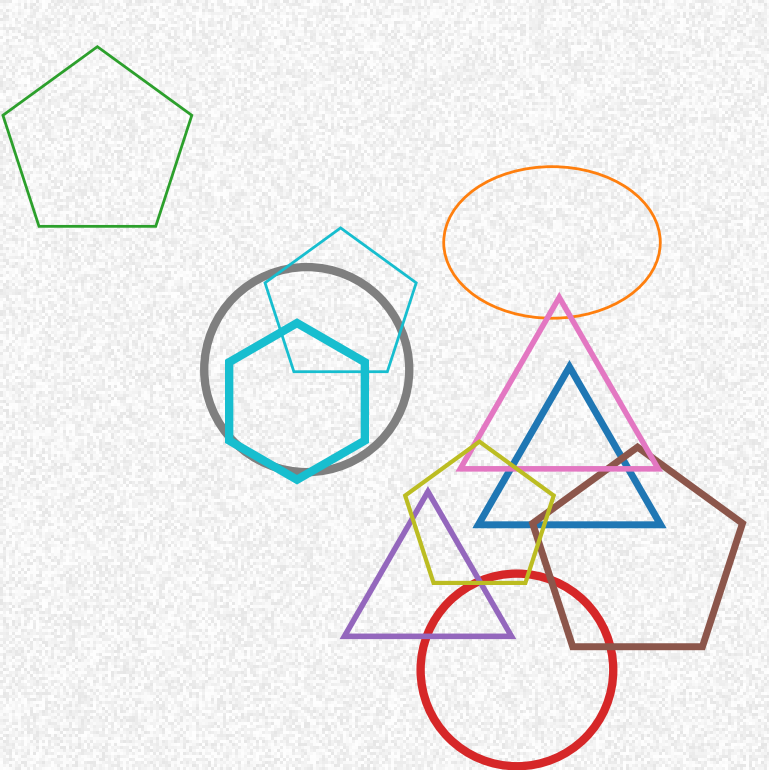[{"shape": "triangle", "thickness": 2.5, "radius": 0.68, "center": [0.74, 0.387]}, {"shape": "oval", "thickness": 1, "radius": 0.7, "center": [0.717, 0.685]}, {"shape": "pentagon", "thickness": 1, "radius": 0.64, "center": [0.126, 0.81]}, {"shape": "circle", "thickness": 3, "radius": 0.63, "center": [0.671, 0.13]}, {"shape": "triangle", "thickness": 2, "radius": 0.63, "center": [0.556, 0.236]}, {"shape": "pentagon", "thickness": 2.5, "radius": 0.72, "center": [0.828, 0.276]}, {"shape": "triangle", "thickness": 2, "radius": 0.74, "center": [0.726, 0.465]}, {"shape": "circle", "thickness": 3, "radius": 0.67, "center": [0.398, 0.52]}, {"shape": "pentagon", "thickness": 1.5, "radius": 0.51, "center": [0.623, 0.325]}, {"shape": "hexagon", "thickness": 3, "radius": 0.51, "center": [0.386, 0.479]}, {"shape": "pentagon", "thickness": 1, "radius": 0.52, "center": [0.442, 0.601]}]